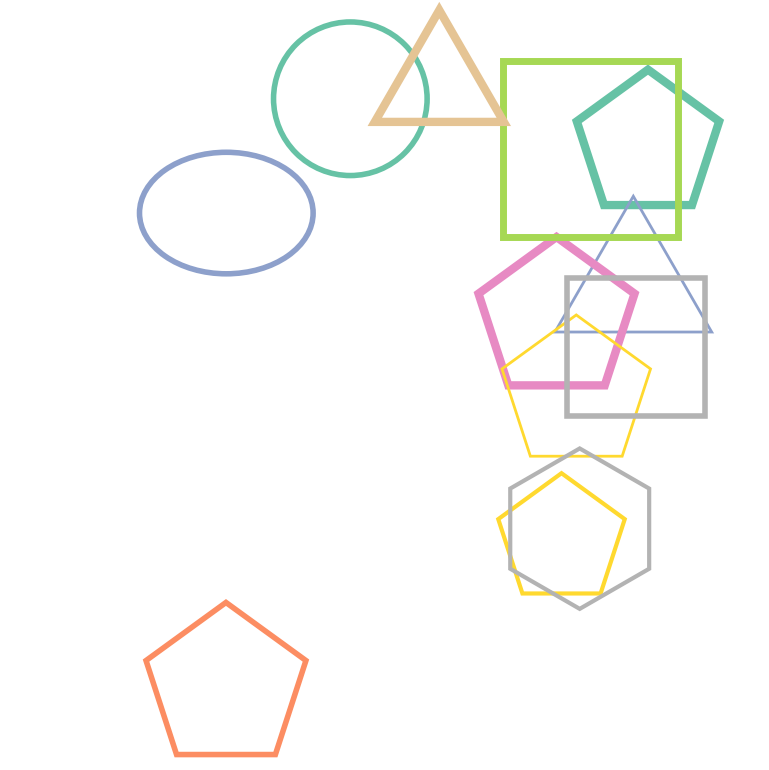[{"shape": "pentagon", "thickness": 3, "radius": 0.49, "center": [0.842, 0.812]}, {"shape": "circle", "thickness": 2, "radius": 0.5, "center": [0.455, 0.872]}, {"shape": "pentagon", "thickness": 2, "radius": 0.55, "center": [0.293, 0.108]}, {"shape": "oval", "thickness": 2, "radius": 0.56, "center": [0.294, 0.723]}, {"shape": "triangle", "thickness": 1, "radius": 0.59, "center": [0.822, 0.628]}, {"shape": "pentagon", "thickness": 3, "radius": 0.53, "center": [0.723, 0.586]}, {"shape": "square", "thickness": 2.5, "radius": 0.57, "center": [0.767, 0.807]}, {"shape": "pentagon", "thickness": 1, "radius": 0.51, "center": [0.748, 0.49]}, {"shape": "pentagon", "thickness": 1.5, "radius": 0.43, "center": [0.729, 0.299]}, {"shape": "triangle", "thickness": 3, "radius": 0.48, "center": [0.571, 0.89]}, {"shape": "hexagon", "thickness": 1.5, "radius": 0.52, "center": [0.753, 0.313]}, {"shape": "square", "thickness": 2, "radius": 0.45, "center": [0.825, 0.549]}]